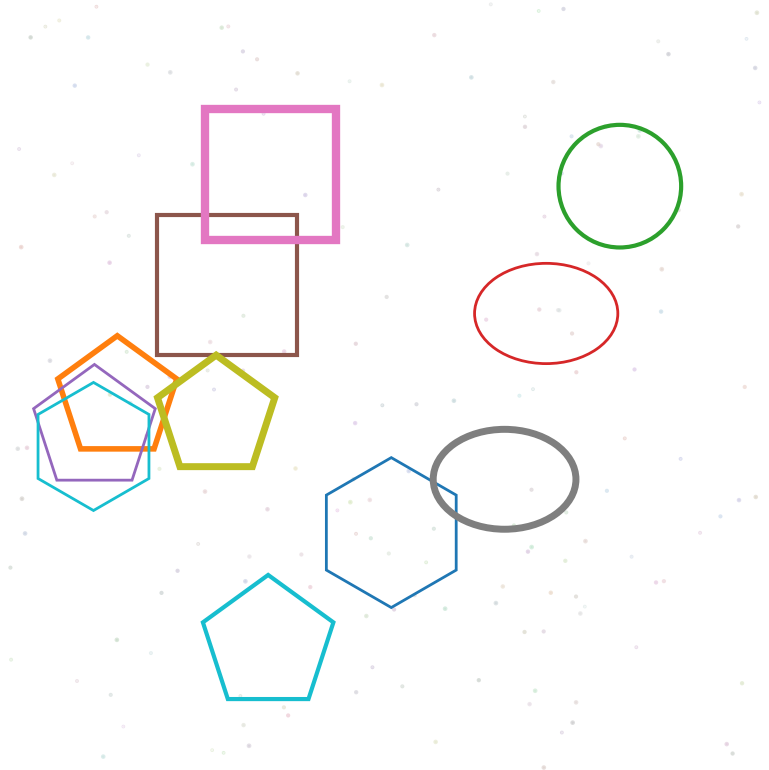[{"shape": "hexagon", "thickness": 1, "radius": 0.49, "center": [0.508, 0.308]}, {"shape": "pentagon", "thickness": 2, "radius": 0.41, "center": [0.152, 0.483]}, {"shape": "circle", "thickness": 1.5, "radius": 0.4, "center": [0.805, 0.758]}, {"shape": "oval", "thickness": 1, "radius": 0.47, "center": [0.709, 0.593]}, {"shape": "pentagon", "thickness": 1, "radius": 0.42, "center": [0.123, 0.444]}, {"shape": "square", "thickness": 1.5, "radius": 0.45, "center": [0.295, 0.63]}, {"shape": "square", "thickness": 3, "radius": 0.42, "center": [0.351, 0.774]}, {"shape": "oval", "thickness": 2.5, "radius": 0.46, "center": [0.655, 0.378]}, {"shape": "pentagon", "thickness": 2.5, "radius": 0.4, "center": [0.281, 0.459]}, {"shape": "pentagon", "thickness": 1.5, "radius": 0.45, "center": [0.348, 0.164]}, {"shape": "hexagon", "thickness": 1, "radius": 0.42, "center": [0.121, 0.42]}]